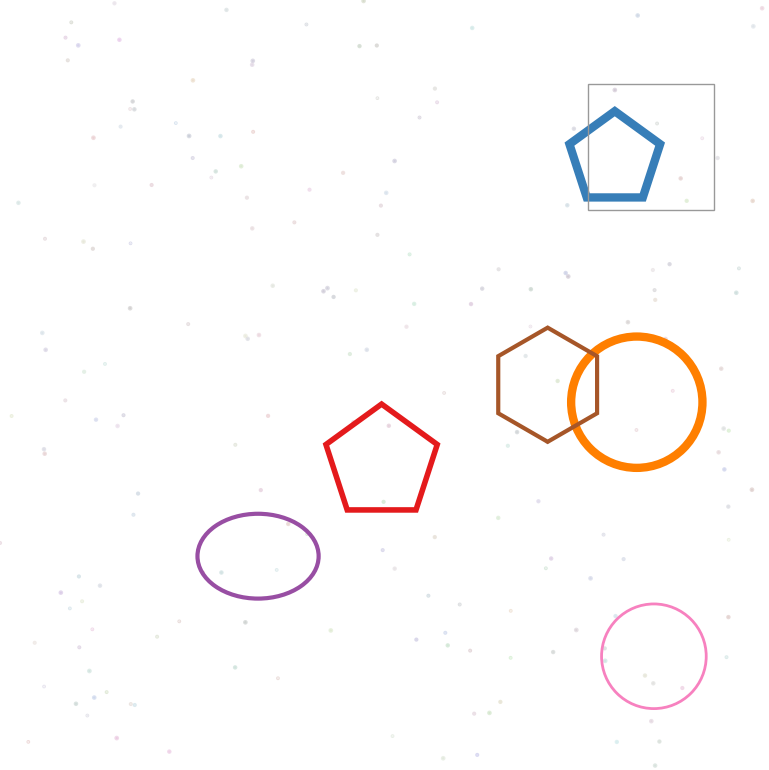[{"shape": "pentagon", "thickness": 2, "radius": 0.38, "center": [0.496, 0.399]}, {"shape": "pentagon", "thickness": 3, "radius": 0.31, "center": [0.798, 0.794]}, {"shape": "oval", "thickness": 1.5, "radius": 0.39, "center": [0.335, 0.278]}, {"shape": "circle", "thickness": 3, "radius": 0.43, "center": [0.827, 0.478]}, {"shape": "hexagon", "thickness": 1.5, "radius": 0.37, "center": [0.711, 0.5]}, {"shape": "circle", "thickness": 1, "radius": 0.34, "center": [0.849, 0.148]}, {"shape": "square", "thickness": 0.5, "radius": 0.41, "center": [0.846, 0.809]}]